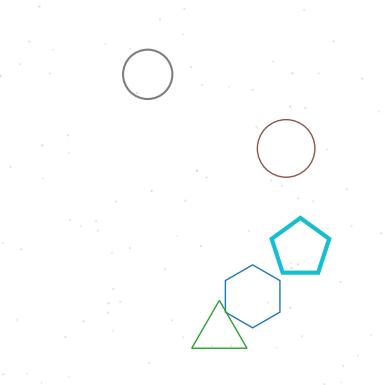[{"shape": "hexagon", "thickness": 1, "radius": 0.41, "center": [0.656, 0.23]}, {"shape": "triangle", "thickness": 1, "radius": 0.41, "center": [0.57, 0.137]}, {"shape": "circle", "thickness": 1, "radius": 0.37, "center": [0.743, 0.614]}, {"shape": "circle", "thickness": 1.5, "radius": 0.32, "center": [0.384, 0.807]}, {"shape": "pentagon", "thickness": 3, "radius": 0.39, "center": [0.78, 0.355]}]